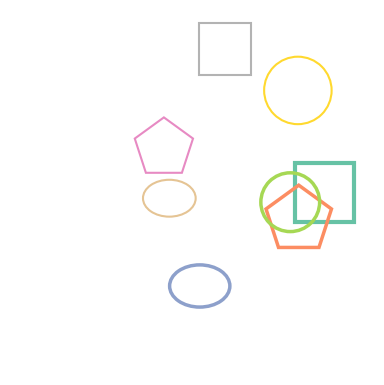[{"shape": "square", "thickness": 3, "radius": 0.38, "center": [0.842, 0.499]}, {"shape": "pentagon", "thickness": 2.5, "radius": 0.45, "center": [0.776, 0.43]}, {"shape": "oval", "thickness": 2.5, "radius": 0.39, "center": [0.519, 0.257]}, {"shape": "pentagon", "thickness": 1.5, "radius": 0.4, "center": [0.426, 0.616]}, {"shape": "circle", "thickness": 2.5, "radius": 0.38, "center": [0.754, 0.475]}, {"shape": "circle", "thickness": 1.5, "radius": 0.44, "center": [0.774, 0.765]}, {"shape": "oval", "thickness": 1.5, "radius": 0.34, "center": [0.44, 0.485]}, {"shape": "square", "thickness": 1.5, "radius": 0.34, "center": [0.585, 0.873]}]